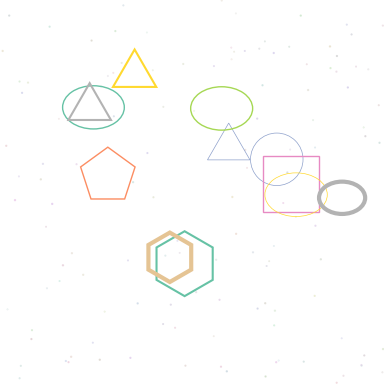[{"shape": "oval", "thickness": 1, "radius": 0.4, "center": [0.243, 0.721]}, {"shape": "hexagon", "thickness": 1.5, "radius": 0.42, "center": [0.48, 0.315]}, {"shape": "pentagon", "thickness": 1, "radius": 0.37, "center": [0.28, 0.543]}, {"shape": "triangle", "thickness": 0.5, "radius": 0.32, "center": [0.594, 0.617]}, {"shape": "circle", "thickness": 0.5, "radius": 0.34, "center": [0.719, 0.586]}, {"shape": "square", "thickness": 1, "radius": 0.36, "center": [0.755, 0.522]}, {"shape": "oval", "thickness": 1, "radius": 0.4, "center": [0.576, 0.718]}, {"shape": "oval", "thickness": 0.5, "radius": 0.41, "center": [0.769, 0.494]}, {"shape": "triangle", "thickness": 1.5, "radius": 0.32, "center": [0.35, 0.807]}, {"shape": "hexagon", "thickness": 3, "radius": 0.32, "center": [0.441, 0.332]}, {"shape": "triangle", "thickness": 1.5, "radius": 0.32, "center": [0.233, 0.72]}, {"shape": "oval", "thickness": 3, "radius": 0.3, "center": [0.889, 0.486]}]